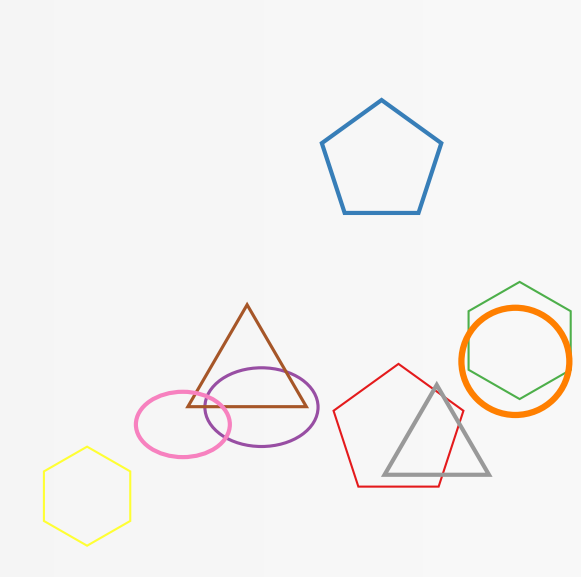[{"shape": "pentagon", "thickness": 1, "radius": 0.59, "center": [0.686, 0.252]}, {"shape": "pentagon", "thickness": 2, "radius": 0.54, "center": [0.656, 0.718]}, {"shape": "hexagon", "thickness": 1, "radius": 0.51, "center": [0.894, 0.41]}, {"shape": "oval", "thickness": 1.5, "radius": 0.49, "center": [0.45, 0.294]}, {"shape": "circle", "thickness": 3, "radius": 0.46, "center": [0.887, 0.373]}, {"shape": "hexagon", "thickness": 1, "radius": 0.43, "center": [0.15, 0.14]}, {"shape": "triangle", "thickness": 1.5, "radius": 0.59, "center": [0.425, 0.354]}, {"shape": "oval", "thickness": 2, "radius": 0.4, "center": [0.315, 0.264]}, {"shape": "triangle", "thickness": 2, "radius": 0.52, "center": [0.751, 0.229]}]